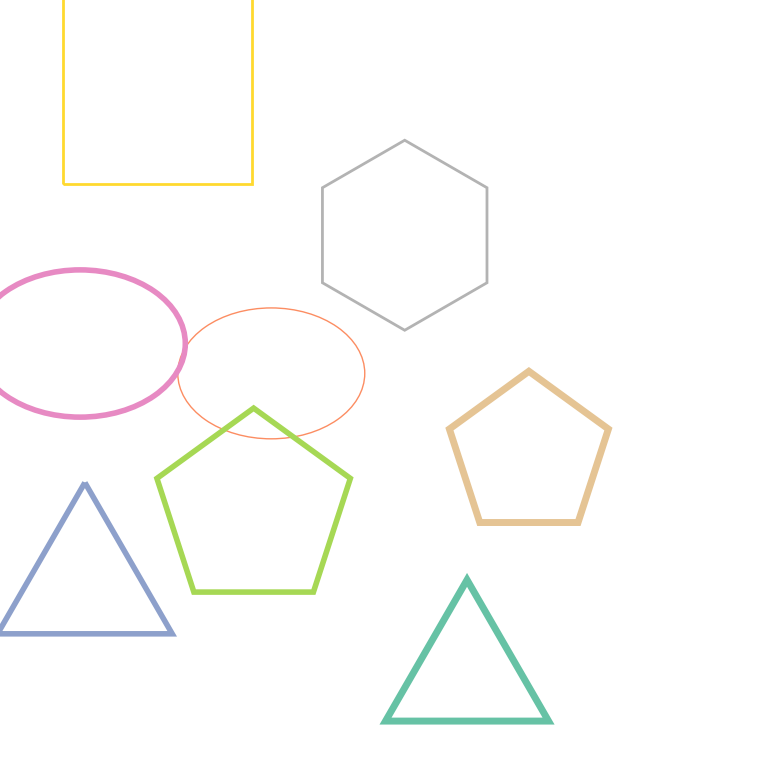[{"shape": "triangle", "thickness": 2.5, "radius": 0.61, "center": [0.607, 0.125]}, {"shape": "oval", "thickness": 0.5, "radius": 0.61, "center": [0.352, 0.515]}, {"shape": "triangle", "thickness": 2, "radius": 0.65, "center": [0.11, 0.242]}, {"shape": "oval", "thickness": 2, "radius": 0.68, "center": [0.104, 0.554]}, {"shape": "pentagon", "thickness": 2, "radius": 0.66, "center": [0.329, 0.338]}, {"shape": "square", "thickness": 1, "radius": 0.61, "center": [0.204, 0.885]}, {"shape": "pentagon", "thickness": 2.5, "radius": 0.54, "center": [0.687, 0.409]}, {"shape": "hexagon", "thickness": 1, "radius": 0.62, "center": [0.526, 0.694]}]